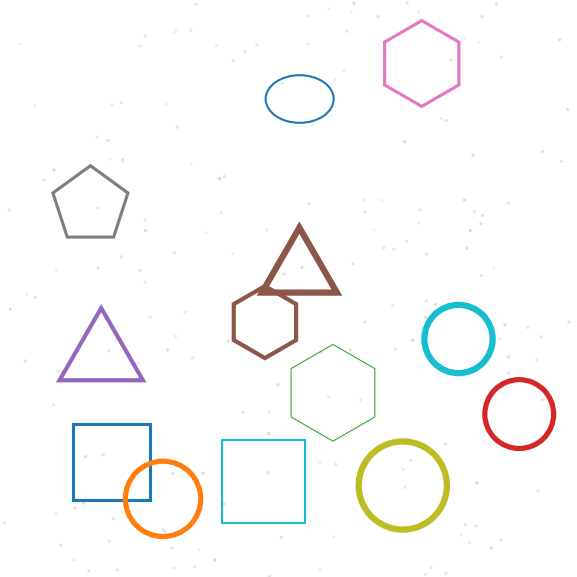[{"shape": "square", "thickness": 1.5, "radius": 0.33, "center": [0.193, 0.199]}, {"shape": "oval", "thickness": 1, "radius": 0.29, "center": [0.519, 0.828]}, {"shape": "circle", "thickness": 2.5, "radius": 0.33, "center": [0.282, 0.135]}, {"shape": "hexagon", "thickness": 0.5, "radius": 0.42, "center": [0.577, 0.319]}, {"shape": "circle", "thickness": 2.5, "radius": 0.3, "center": [0.899, 0.282]}, {"shape": "triangle", "thickness": 2, "radius": 0.42, "center": [0.175, 0.382]}, {"shape": "triangle", "thickness": 3, "radius": 0.37, "center": [0.518, 0.53]}, {"shape": "hexagon", "thickness": 2, "radius": 0.31, "center": [0.459, 0.441]}, {"shape": "hexagon", "thickness": 1.5, "radius": 0.37, "center": [0.73, 0.889]}, {"shape": "pentagon", "thickness": 1.5, "radius": 0.34, "center": [0.157, 0.644]}, {"shape": "circle", "thickness": 3, "radius": 0.38, "center": [0.697, 0.158]}, {"shape": "circle", "thickness": 3, "radius": 0.3, "center": [0.794, 0.412]}, {"shape": "square", "thickness": 1, "radius": 0.36, "center": [0.457, 0.165]}]